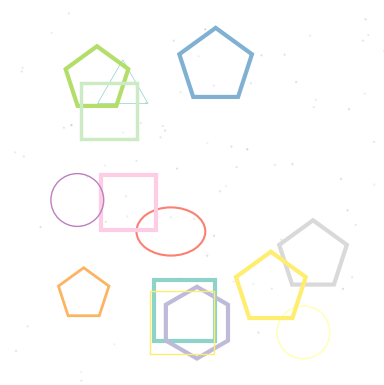[{"shape": "triangle", "thickness": 0.5, "radius": 0.38, "center": [0.319, 0.769]}, {"shape": "square", "thickness": 3, "radius": 0.4, "center": [0.479, 0.193]}, {"shape": "circle", "thickness": 1, "radius": 0.34, "center": [0.788, 0.137]}, {"shape": "hexagon", "thickness": 3, "radius": 0.47, "center": [0.511, 0.162]}, {"shape": "oval", "thickness": 1.5, "radius": 0.45, "center": [0.444, 0.399]}, {"shape": "pentagon", "thickness": 3, "radius": 0.5, "center": [0.56, 0.828]}, {"shape": "pentagon", "thickness": 2, "radius": 0.34, "center": [0.217, 0.236]}, {"shape": "pentagon", "thickness": 3, "radius": 0.43, "center": [0.252, 0.794]}, {"shape": "square", "thickness": 3, "radius": 0.36, "center": [0.333, 0.474]}, {"shape": "pentagon", "thickness": 3, "radius": 0.46, "center": [0.813, 0.336]}, {"shape": "circle", "thickness": 1, "radius": 0.34, "center": [0.201, 0.48]}, {"shape": "square", "thickness": 2.5, "radius": 0.36, "center": [0.282, 0.713]}, {"shape": "pentagon", "thickness": 3, "radius": 0.48, "center": [0.704, 0.251]}, {"shape": "square", "thickness": 1, "radius": 0.41, "center": [0.472, 0.162]}]